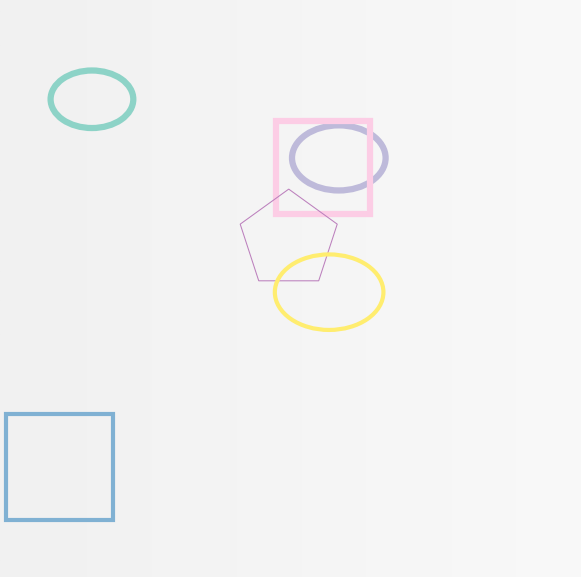[{"shape": "oval", "thickness": 3, "radius": 0.36, "center": [0.158, 0.827]}, {"shape": "oval", "thickness": 3, "radius": 0.4, "center": [0.583, 0.726]}, {"shape": "square", "thickness": 2, "radius": 0.46, "center": [0.102, 0.19]}, {"shape": "square", "thickness": 3, "radius": 0.4, "center": [0.556, 0.709]}, {"shape": "pentagon", "thickness": 0.5, "radius": 0.44, "center": [0.497, 0.584]}, {"shape": "oval", "thickness": 2, "radius": 0.47, "center": [0.566, 0.493]}]